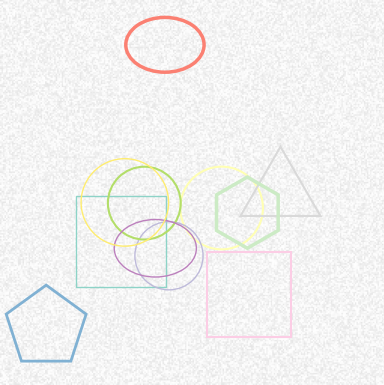[{"shape": "square", "thickness": 1, "radius": 0.59, "center": [0.315, 0.373]}, {"shape": "circle", "thickness": 1.5, "radius": 0.54, "center": [0.576, 0.46]}, {"shape": "circle", "thickness": 1, "radius": 0.44, "center": [0.439, 0.336]}, {"shape": "oval", "thickness": 2.5, "radius": 0.51, "center": [0.428, 0.884]}, {"shape": "pentagon", "thickness": 2, "radius": 0.55, "center": [0.12, 0.15]}, {"shape": "circle", "thickness": 1.5, "radius": 0.47, "center": [0.375, 0.472]}, {"shape": "square", "thickness": 1.5, "radius": 0.55, "center": [0.647, 0.235]}, {"shape": "triangle", "thickness": 1.5, "radius": 0.6, "center": [0.729, 0.499]}, {"shape": "oval", "thickness": 1, "radius": 0.53, "center": [0.403, 0.355]}, {"shape": "hexagon", "thickness": 2.5, "radius": 0.46, "center": [0.642, 0.448]}, {"shape": "circle", "thickness": 1, "radius": 0.57, "center": [0.324, 0.474]}]